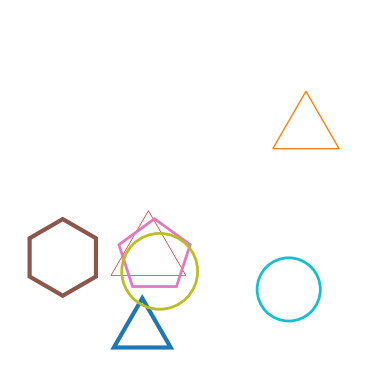[{"shape": "triangle", "thickness": 3, "radius": 0.43, "center": [0.37, 0.14]}, {"shape": "triangle", "thickness": 1, "radius": 0.5, "center": [0.795, 0.663]}, {"shape": "triangle", "thickness": 0.5, "radius": 0.56, "center": [0.386, 0.341]}, {"shape": "hexagon", "thickness": 3, "radius": 0.5, "center": [0.163, 0.331]}, {"shape": "pentagon", "thickness": 2, "radius": 0.49, "center": [0.401, 0.334]}, {"shape": "circle", "thickness": 2, "radius": 0.49, "center": [0.415, 0.295]}, {"shape": "circle", "thickness": 2, "radius": 0.41, "center": [0.75, 0.248]}]